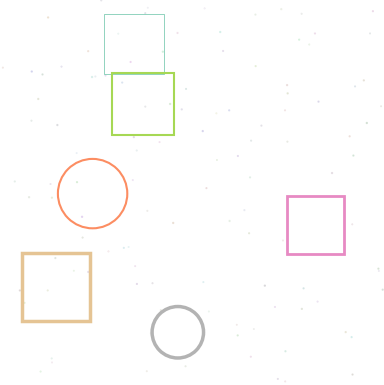[{"shape": "square", "thickness": 0.5, "radius": 0.39, "center": [0.348, 0.886]}, {"shape": "circle", "thickness": 1.5, "radius": 0.45, "center": [0.241, 0.497]}, {"shape": "square", "thickness": 2, "radius": 0.38, "center": [0.819, 0.415]}, {"shape": "square", "thickness": 1.5, "radius": 0.41, "center": [0.371, 0.73]}, {"shape": "square", "thickness": 2.5, "radius": 0.44, "center": [0.145, 0.255]}, {"shape": "circle", "thickness": 2.5, "radius": 0.33, "center": [0.462, 0.137]}]